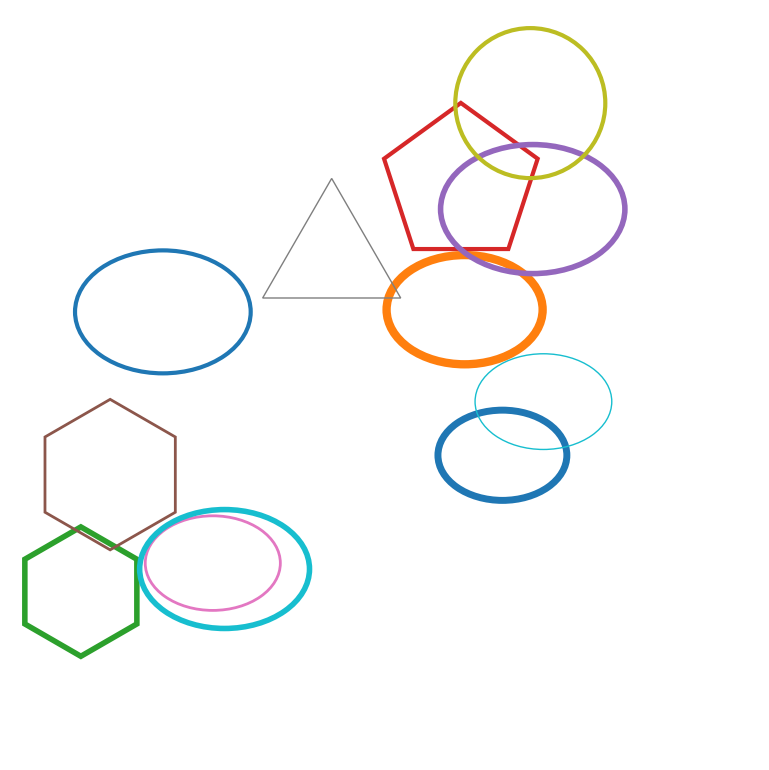[{"shape": "oval", "thickness": 2.5, "radius": 0.42, "center": [0.652, 0.409]}, {"shape": "oval", "thickness": 1.5, "radius": 0.57, "center": [0.212, 0.595]}, {"shape": "oval", "thickness": 3, "radius": 0.51, "center": [0.603, 0.598]}, {"shape": "hexagon", "thickness": 2, "radius": 0.42, "center": [0.105, 0.232]}, {"shape": "pentagon", "thickness": 1.5, "radius": 0.52, "center": [0.599, 0.761]}, {"shape": "oval", "thickness": 2, "radius": 0.6, "center": [0.692, 0.728]}, {"shape": "hexagon", "thickness": 1, "radius": 0.49, "center": [0.143, 0.384]}, {"shape": "oval", "thickness": 1, "radius": 0.44, "center": [0.276, 0.269]}, {"shape": "triangle", "thickness": 0.5, "radius": 0.52, "center": [0.431, 0.665]}, {"shape": "circle", "thickness": 1.5, "radius": 0.49, "center": [0.689, 0.866]}, {"shape": "oval", "thickness": 0.5, "radius": 0.44, "center": [0.706, 0.478]}, {"shape": "oval", "thickness": 2, "radius": 0.55, "center": [0.292, 0.261]}]